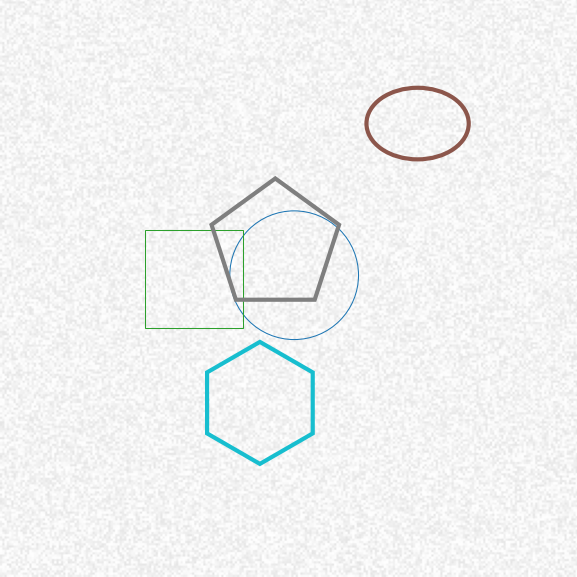[{"shape": "circle", "thickness": 0.5, "radius": 0.56, "center": [0.509, 0.523]}, {"shape": "square", "thickness": 0.5, "radius": 0.42, "center": [0.336, 0.516]}, {"shape": "oval", "thickness": 2, "radius": 0.44, "center": [0.723, 0.785]}, {"shape": "pentagon", "thickness": 2, "radius": 0.58, "center": [0.477, 0.574]}, {"shape": "hexagon", "thickness": 2, "radius": 0.53, "center": [0.45, 0.301]}]